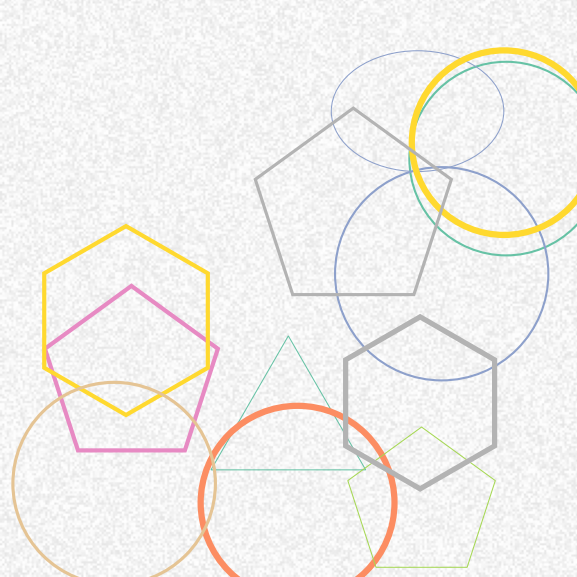[{"shape": "circle", "thickness": 1, "radius": 0.84, "center": [0.876, 0.725]}, {"shape": "triangle", "thickness": 0.5, "radius": 0.77, "center": [0.499, 0.263]}, {"shape": "circle", "thickness": 3, "radius": 0.84, "center": [0.515, 0.129]}, {"shape": "circle", "thickness": 1, "radius": 0.92, "center": [0.765, 0.525]}, {"shape": "oval", "thickness": 0.5, "radius": 0.75, "center": [0.723, 0.807]}, {"shape": "pentagon", "thickness": 2, "radius": 0.79, "center": [0.228, 0.347]}, {"shape": "pentagon", "thickness": 0.5, "radius": 0.67, "center": [0.73, 0.125]}, {"shape": "hexagon", "thickness": 2, "radius": 0.82, "center": [0.218, 0.444]}, {"shape": "circle", "thickness": 3, "radius": 0.8, "center": [0.873, 0.752]}, {"shape": "circle", "thickness": 1.5, "radius": 0.88, "center": [0.198, 0.162]}, {"shape": "pentagon", "thickness": 1.5, "radius": 0.89, "center": [0.612, 0.633]}, {"shape": "hexagon", "thickness": 2.5, "radius": 0.74, "center": [0.727, 0.302]}]